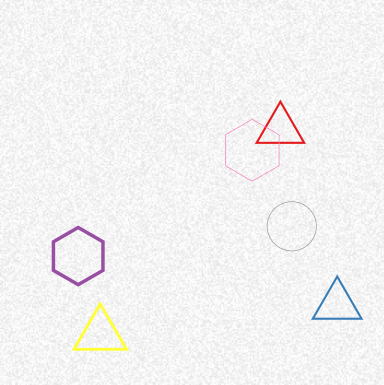[{"shape": "triangle", "thickness": 1.5, "radius": 0.36, "center": [0.728, 0.665]}, {"shape": "triangle", "thickness": 1.5, "radius": 0.37, "center": [0.876, 0.209]}, {"shape": "hexagon", "thickness": 2.5, "radius": 0.37, "center": [0.203, 0.335]}, {"shape": "triangle", "thickness": 2, "radius": 0.39, "center": [0.26, 0.132]}, {"shape": "hexagon", "thickness": 0.5, "radius": 0.4, "center": [0.655, 0.61]}, {"shape": "circle", "thickness": 0.5, "radius": 0.32, "center": [0.758, 0.412]}]